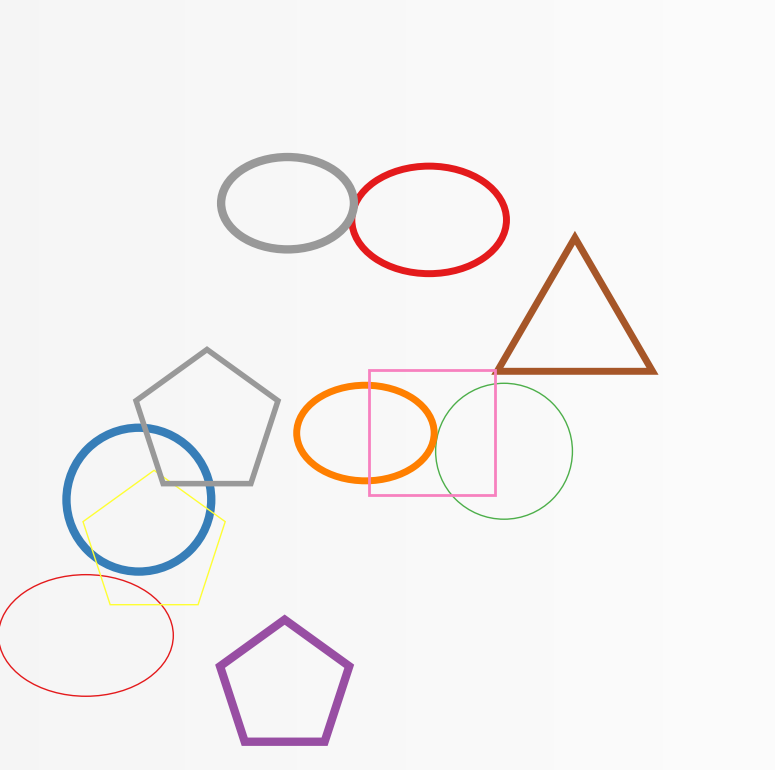[{"shape": "oval", "thickness": 2.5, "radius": 0.5, "center": [0.554, 0.714]}, {"shape": "oval", "thickness": 0.5, "radius": 0.56, "center": [0.111, 0.175]}, {"shape": "circle", "thickness": 3, "radius": 0.47, "center": [0.179, 0.351]}, {"shape": "circle", "thickness": 0.5, "radius": 0.44, "center": [0.65, 0.414]}, {"shape": "pentagon", "thickness": 3, "radius": 0.44, "center": [0.367, 0.108]}, {"shape": "oval", "thickness": 2.5, "radius": 0.44, "center": [0.472, 0.438]}, {"shape": "pentagon", "thickness": 0.5, "radius": 0.48, "center": [0.199, 0.293]}, {"shape": "triangle", "thickness": 2.5, "radius": 0.58, "center": [0.742, 0.576]}, {"shape": "square", "thickness": 1, "radius": 0.4, "center": [0.557, 0.438]}, {"shape": "oval", "thickness": 3, "radius": 0.43, "center": [0.371, 0.736]}, {"shape": "pentagon", "thickness": 2, "radius": 0.48, "center": [0.267, 0.45]}]